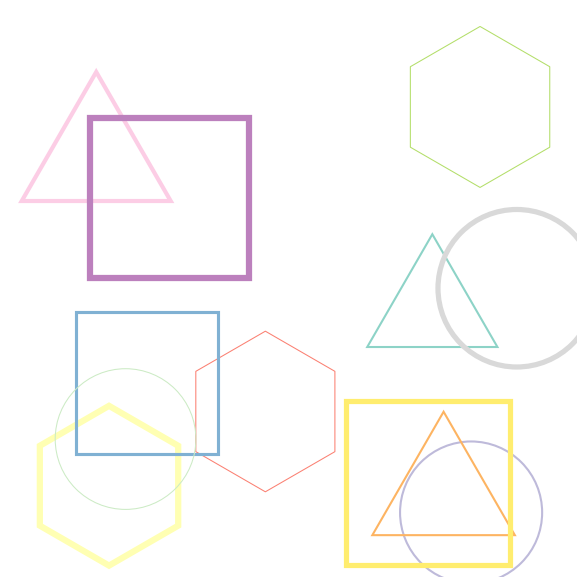[{"shape": "triangle", "thickness": 1, "radius": 0.65, "center": [0.749, 0.463]}, {"shape": "hexagon", "thickness": 3, "radius": 0.69, "center": [0.189, 0.158]}, {"shape": "circle", "thickness": 1, "radius": 0.62, "center": [0.816, 0.112]}, {"shape": "hexagon", "thickness": 0.5, "radius": 0.7, "center": [0.459, 0.287]}, {"shape": "square", "thickness": 1.5, "radius": 0.61, "center": [0.255, 0.335]}, {"shape": "triangle", "thickness": 1, "radius": 0.71, "center": [0.768, 0.144]}, {"shape": "hexagon", "thickness": 0.5, "radius": 0.7, "center": [0.831, 0.814]}, {"shape": "triangle", "thickness": 2, "radius": 0.74, "center": [0.167, 0.726]}, {"shape": "circle", "thickness": 2.5, "radius": 0.68, "center": [0.895, 0.5]}, {"shape": "square", "thickness": 3, "radius": 0.69, "center": [0.293, 0.656]}, {"shape": "circle", "thickness": 0.5, "radius": 0.61, "center": [0.217, 0.239]}, {"shape": "square", "thickness": 2.5, "radius": 0.71, "center": [0.741, 0.163]}]